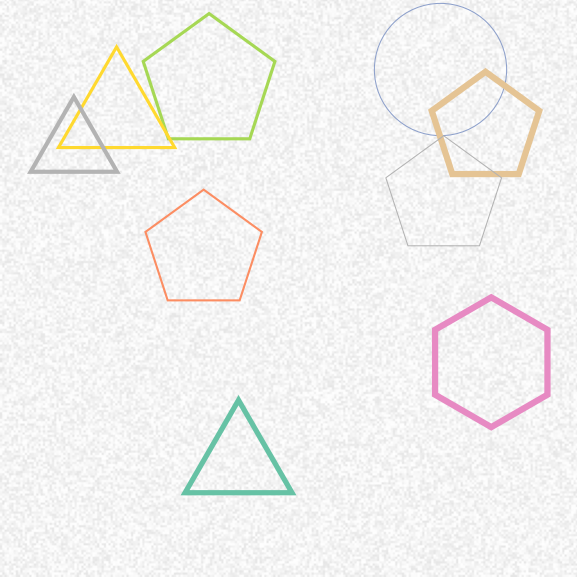[{"shape": "triangle", "thickness": 2.5, "radius": 0.53, "center": [0.413, 0.199]}, {"shape": "pentagon", "thickness": 1, "radius": 0.53, "center": [0.353, 0.565]}, {"shape": "circle", "thickness": 0.5, "radius": 0.57, "center": [0.763, 0.879]}, {"shape": "hexagon", "thickness": 3, "radius": 0.56, "center": [0.851, 0.372]}, {"shape": "pentagon", "thickness": 1.5, "radius": 0.6, "center": [0.362, 0.856]}, {"shape": "triangle", "thickness": 1.5, "radius": 0.58, "center": [0.202, 0.802]}, {"shape": "pentagon", "thickness": 3, "radius": 0.49, "center": [0.841, 0.777]}, {"shape": "triangle", "thickness": 2, "radius": 0.43, "center": [0.128, 0.745]}, {"shape": "pentagon", "thickness": 0.5, "radius": 0.53, "center": [0.768, 0.659]}]